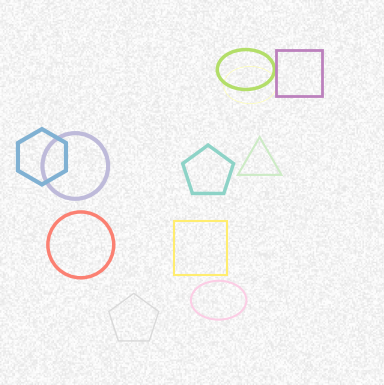[{"shape": "pentagon", "thickness": 2.5, "radius": 0.35, "center": [0.541, 0.554]}, {"shape": "oval", "thickness": 0.5, "radius": 0.35, "center": [0.65, 0.779]}, {"shape": "circle", "thickness": 3, "radius": 0.43, "center": [0.196, 0.569]}, {"shape": "circle", "thickness": 2.5, "radius": 0.43, "center": [0.21, 0.364]}, {"shape": "hexagon", "thickness": 3, "radius": 0.36, "center": [0.109, 0.593]}, {"shape": "oval", "thickness": 2.5, "radius": 0.37, "center": [0.639, 0.819]}, {"shape": "oval", "thickness": 1.5, "radius": 0.36, "center": [0.568, 0.22]}, {"shape": "pentagon", "thickness": 1, "radius": 0.34, "center": [0.348, 0.17]}, {"shape": "square", "thickness": 2, "radius": 0.3, "center": [0.777, 0.811]}, {"shape": "triangle", "thickness": 1.5, "radius": 0.33, "center": [0.674, 0.578]}, {"shape": "square", "thickness": 1.5, "radius": 0.35, "center": [0.521, 0.355]}]